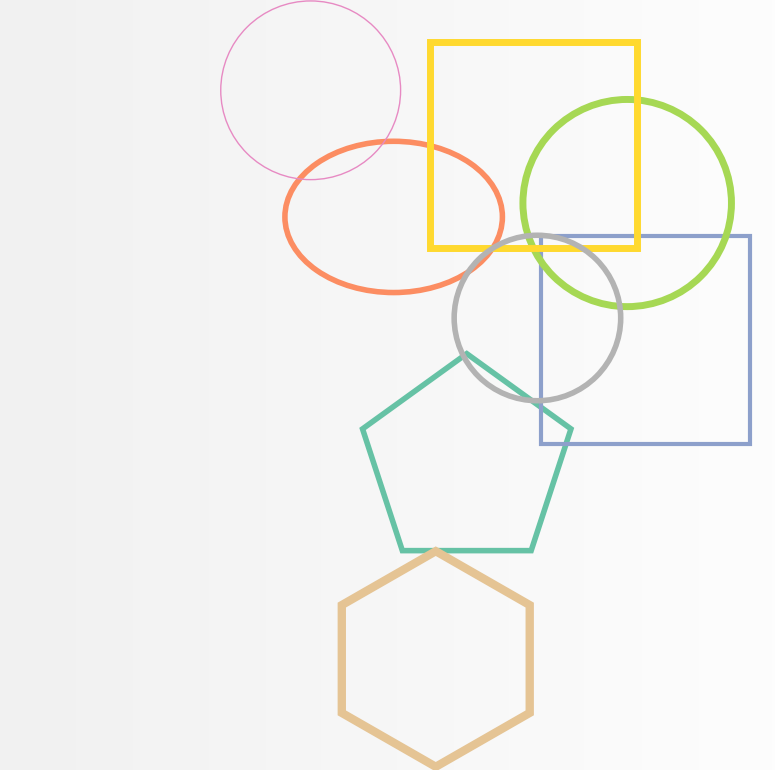[{"shape": "pentagon", "thickness": 2, "radius": 0.71, "center": [0.602, 0.399]}, {"shape": "oval", "thickness": 2, "radius": 0.7, "center": [0.508, 0.718]}, {"shape": "square", "thickness": 1.5, "radius": 0.68, "center": [0.833, 0.559]}, {"shape": "circle", "thickness": 0.5, "radius": 0.58, "center": [0.401, 0.883]}, {"shape": "circle", "thickness": 2.5, "radius": 0.67, "center": [0.809, 0.736]}, {"shape": "square", "thickness": 2.5, "radius": 0.67, "center": [0.689, 0.811]}, {"shape": "hexagon", "thickness": 3, "radius": 0.7, "center": [0.562, 0.144]}, {"shape": "circle", "thickness": 2, "radius": 0.54, "center": [0.693, 0.587]}]